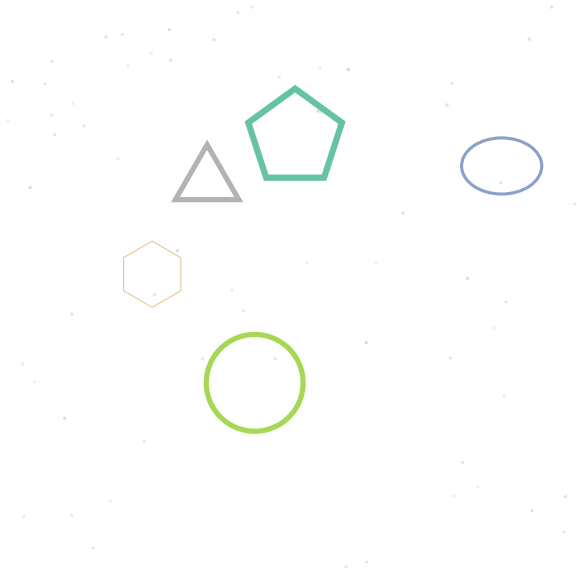[{"shape": "pentagon", "thickness": 3, "radius": 0.43, "center": [0.511, 0.76]}, {"shape": "oval", "thickness": 1.5, "radius": 0.35, "center": [0.869, 0.712]}, {"shape": "circle", "thickness": 2.5, "radius": 0.42, "center": [0.441, 0.336]}, {"shape": "hexagon", "thickness": 0.5, "radius": 0.29, "center": [0.264, 0.524]}, {"shape": "triangle", "thickness": 2.5, "radius": 0.32, "center": [0.359, 0.685]}]